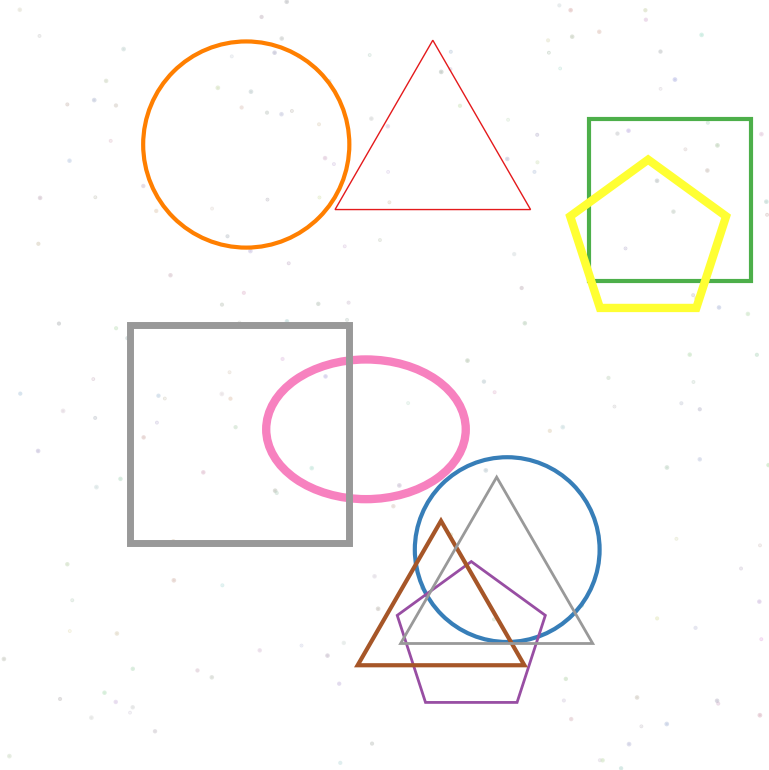[{"shape": "triangle", "thickness": 0.5, "radius": 0.73, "center": [0.562, 0.801]}, {"shape": "circle", "thickness": 1.5, "radius": 0.6, "center": [0.659, 0.286]}, {"shape": "square", "thickness": 1.5, "radius": 0.53, "center": [0.87, 0.74]}, {"shape": "pentagon", "thickness": 1, "radius": 0.51, "center": [0.612, 0.17]}, {"shape": "circle", "thickness": 1.5, "radius": 0.67, "center": [0.32, 0.812]}, {"shape": "pentagon", "thickness": 3, "radius": 0.53, "center": [0.842, 0.686]}, {"shape": "triangle", "thickness": 1.5, "radius": 0.63, "center": [0.573, 0.199]}, {"shape": "oval", "thickness": 3, "radius": 0.65, "center": [0.475, 0.442]}, {"shape": "square", "thickness": 2.5, "radius": 0.71, "center": [0.311, 0.436]}, {"shape": "triangle", "thickness": 1, "radius": 0.72, "center": [0.645, 0.236]}]